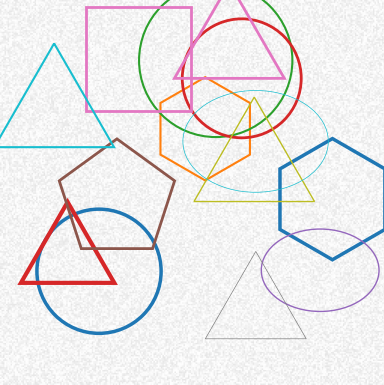[{"shape": "circle", "thickness": 2.5, "radius": 0.81, "center": [0.257, 0.295]}, {"shape": "hexagon", "thickness": 2.5, "radius": 0.79, "center": [0.863, 0.483]}, {"shape": "hexagon", "thickness": 1.5, "radius": 0.67, "center": [0.533, 0.665]}, {"shape": "circle", "thickness": 1.5, "radius": 1.0, "center": [0.56, 0.843]}, {"shape": "triangle", "thickness": 3, "radius": 0.7, "center": [0.176, 0.335]}, {"shape": "circle", "thickness": 2, "radius": 0.77, "center": [0.628, 0.797]}, {"shape": "oval", "thickness": 1, "radius": 0.76, "center": [0.832, 0.298]}, {"shape": "pentagon", "thickness": 2, "radius": 0.79, "center": [0.304, 0.482]}, {"shape": "square", "thickness": 2, "radius": 0.68, "center": [0.36, 0.847]}, {"shape": "triangle", "thickness": 2, "radius": 0.82, "center": [0.596, 0.879]}, {"shape": "triangle", "thickness": 0.5, "radius": 0.76, "center": [0.664, 0.196]}, {"shape": "triangle", "thickness": 1, "radius": 0.9, "center": [0.66, 0.567]}, {"shape": "oval", "thickness": 0.5, "radius": 0.94, "center": [0.664, 0.633]}, {"shape": "triangle", "thickness": 1.5, "radius": 0.9, "center": [0.141, 0.708]}]